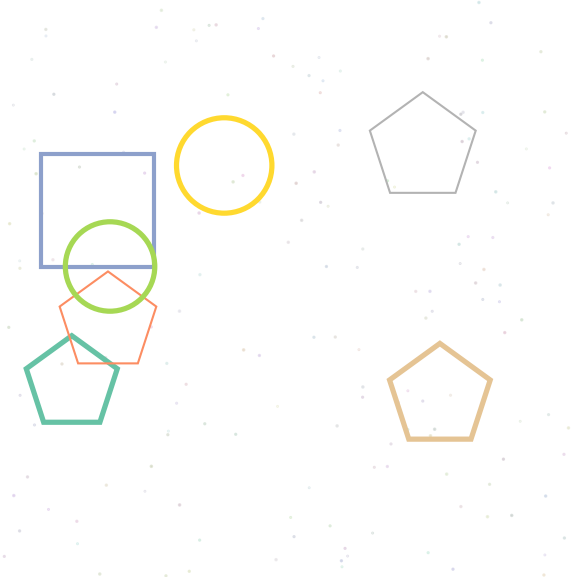[{"shape": "pentagon", "thickness": 2.5, "radius": 0.41, "center": [0.124, 0.335]}, {"shape": "pentagon", "thickness": 1, "radius": 0.44, "center": [0.187, 0.441]}, {"shape": "square", "thickness": 2, "radius": 0.49, "center": [0.168, 0.634]}, {"shape": "circle", "thickness": 2.5, "radius": 0.39, "center": [0.191, 0.538]}, {"shape": "circle", "thickness": 2.5, "radius": 0.41, "center": [0.388, 0.713]}, {"shape": "pentagon", "thickness": 2.5, "radius": 0.46, "center": [0.762, 0.313]}, {"shape": "pentagon", "thickness": 1, "radius": 0.48, "center": [0.732, 0.743]}]